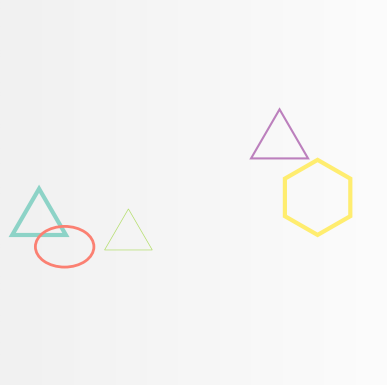[{"shape": "triangle", "thickness": 3, "radius": 0.4, "center": [0.101, 0.43]}, {"shape": "oval", "thickness": 2, "radius": 0.38, "center": [0.167, 0.359]}, {"shape": "triangle", "thickness": 0.5, "radius": 0.36, "center": [0.331, 0.386]}, {"shape": "triangle", "thickness": 1.5, "radius": 0.42, "center": [0.721, 0.631]}, {"shape": "hexagon", "thickness": 3, "radius": 0.49, "center": [0.82, 0.487]}]